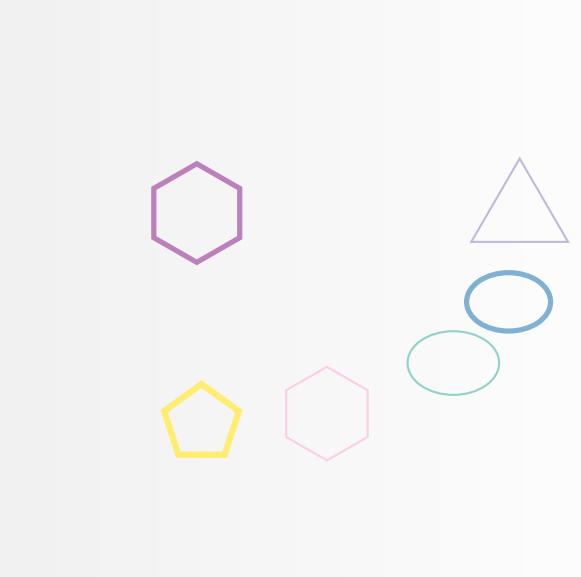[{"shape": "oval", "thickness": 1, "radius": 0.39, "center": [0.78, 0.371]}, {"shape": "triangle", "thickness": 1, "radius": 0.48, "center": [0.894, 0.628]}, {"shape": "oval", "thickness": 2.5, "radius": 0.36, "center": [0.875, 0.476]}, {"shape": "hexagon", "thickness": 1, "radius": 0.4, "center": [0.562, 0.283]}, {"shape": "hexagon", "thickness": 2.5, "radius": 0.43, "center": [0.339, 0.63]}, {"shape": "pentagon", "thickness": 3, "radius": 0.34, "center": [0.347, 0.266]}]